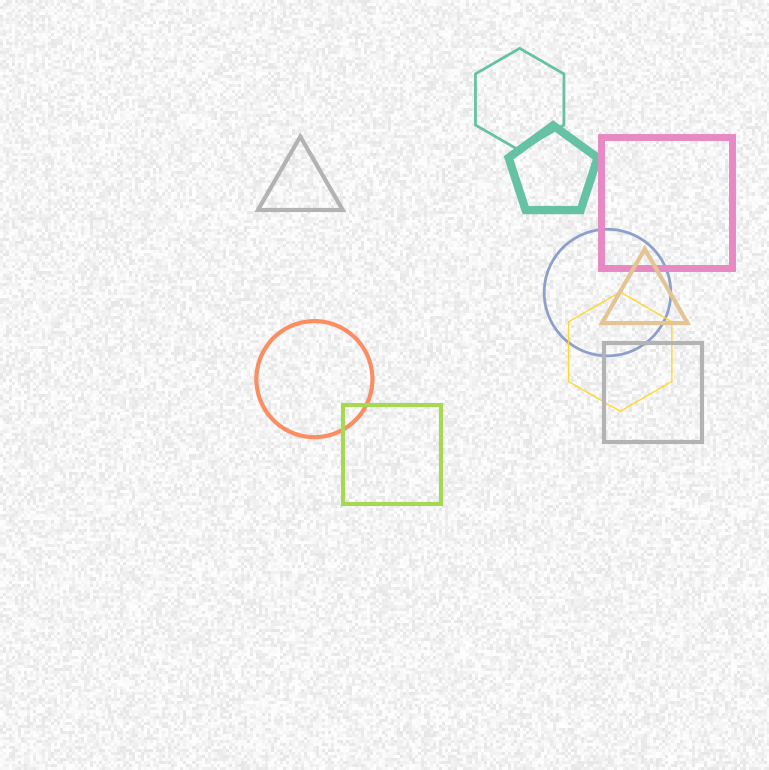[{"shape": "hexagon", "thickness": 1, "radius": 0.33, "center": [0.675, 0.871]}, {"shape": "pentagon", "thickness": 3, "radius": 0.3, "center": [0.718, 0.776]}, {"shape": "circle", "thickness": 1.5, "radius": 0.38, "center": [0.408, 0.508]}, {"shape": "circle", "thickness": 1, "radius": 0.41, "center": [0.789, 0.62]}, {"shape": "square", "thickness": 2.5, "radius": 0.43, "center": [0.865, 0.737]}, {"shape": "square", "thickness": 1.5, "radius": 0.32, "center": [0.509, 0.41]}, {"shape": "hexagon", "thickness": 0.5, "radius": 0.39, "center": [0.805, 0.543]}, {"shape": "triangle", "thickness": 1.5, "radius": 0.32, "center": [0.837, 0.613]}, {"shape": "triangle", "thickness": 1.5, "radius": 0.32, "center": [0.39, 0.759]}, {"shape": "square", "thickness": 1.5, "radius": 0.32, "center": [0.848, 0.49]}]